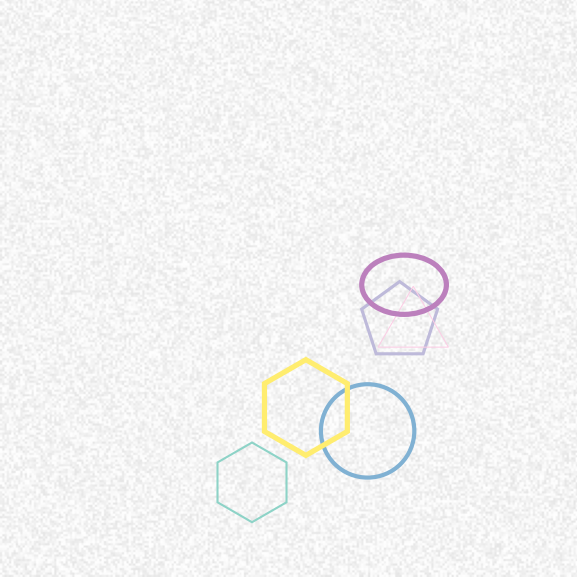[{"shape": "hexagon", "thickness": 1, "radius": 0.34, "center": [0.436, 0.164]}, {"shape": "pentagon", "thickness": 1.5, "radius": 0.35, "center": [0.692, 0.442]}, {"shape": "circle", "thickness": 2, "radius": 0.4, "center": [0.637, 0.253]}, {"shape": "triangle", "thickness": 0.5, "radius": 0.35, "center": [0.716, 0.433]}, {"shape": "oval", "thickness": 2.5, "radius": 0.37, "center": [0.7, 0.506]}, {"shape": "hexagon", "thickness": 2.5, "radius": 0.41, "center": [0.53, 0.293]}]